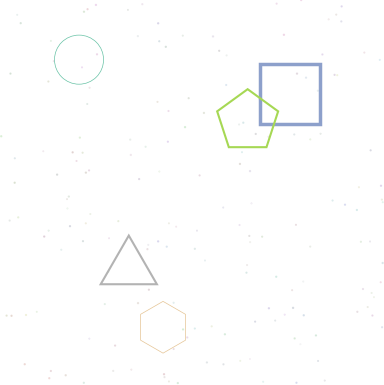[{"shape": "circle", "thickness": 0.5, "radius": 0.32, "center": [0.205, 0.845]}, {"shape": "square", "thickness": 2.5, "radius": 0.39, "center": [0.754, 0.756]}, {"shape": "pentagon", "thickness": 1.5, "radius": 0.42, "center": [0.643, 0.685]}, {"shape": "hexagon", "thickness": 0.5, "radius": 0.34, "center": [0.423, 0.15]}, {"shape": "triangle", "thickness": 1.5, "radius": 0.42, "center": [0.335, 0.304]}]